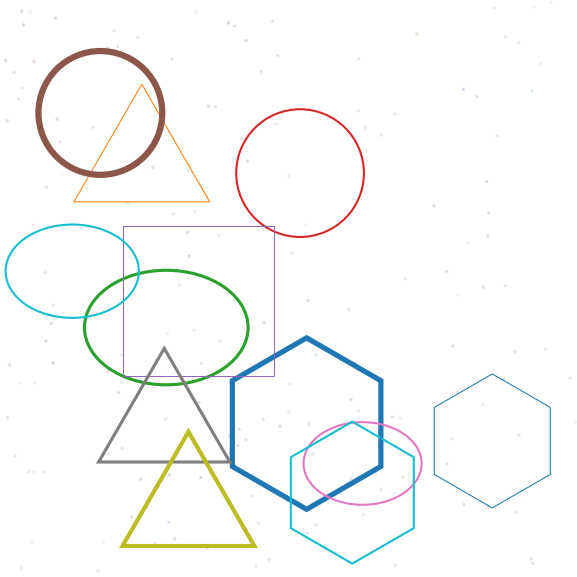[{"shape": "hexagon", "thickness": 2.5, "radius": 0.74, "center": [0.531, 0.266]}, {"shape": "hexagon", "thickness": 0.5, "radius": 0.58, "center": [0.852, 0.236]}, {"shape": "triangle", "thickness": 0.5, "radius": 0.68, "center": [0.246, 0.717]}, {"shape": "oval", "thickness": 1.5, "radius": 0.71, "center": [0.288, 0.432]}, {"shape": "circle", "thickness": 1, "radius": 0.55, "center": [0.52, 0.699]}, {"shape": "square", "thickness": 0.5, "radius": 0.65, "center": [0.344, 0.478]}, {"shape": "circle", "thickness": 3, "radius": 0.54, "center": [0.174, 0.804]}, {"shape": "oval", "thickness": 1, "radius": 0.51, "center": [0.628, 0.197]}, {"shape": "triangle", "thickness": 1.5, "radius": 0.66, "center": [0.284, 0.265]}, {"shape": "triangle", "thickness": 2, "radius": 0.66, "center": [0.326, 0.12]}, {"shape": "oval", "thickness": 1, "radius": 0.58, "center": [0.125, 0.53]}, {"shape": "hexagon", "thickness": 1, "radius": 0.61, "center": [0.61, 0.146]}]